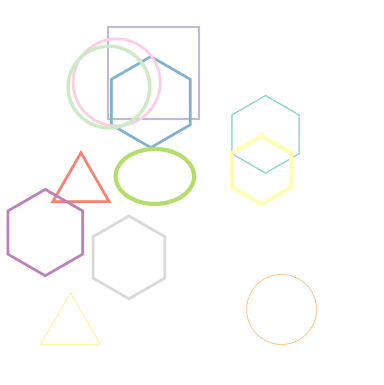[{"shape": "hexagon", "thickness": 1, "radius": 0.5, "center": [0.69, 0.651]}, {"shape": "hexagon", "thickness": 3, "radius": 0.44, "center": [0.679, 0.558]}, {"shape": "square", "thickness": 1.5, "radius": 0.59, "center": [0.399, 0.81]}, {"shape": "triangle", "thickness": 2, "radius": 0.42, "center": [0.21, 0.519]}, {"shape": "hexagon", "thickness": 2, "radius": 0.59, "center": [0.392, 0.735]}, {"shape": "circle", "thickness": 0.5, "radius": 0.45, "center": [0.731, 0.196]}, {"shape": "oval", "thickness": 3, "radius": 0.51, "center": [0.402, 0.542]}, {"shape": "circle", "thickness": 2, "radius": 0.57, "center": [0.303, 0.786]}, {"shape": "hexagon", "thickness": 2, "radius": 0.54, "center": [0.335, 0.331]}, {"shape": "hexagon", "thickness": 2, "radius": 0.56, "center": [0.118, 0.396]}, {"shape": "circle", "thickness": 2.5, "radius": 0.53, "center": [0.283, 0.774]}, {"shape": "triangle", "thickness": 0.5, "radius": 0.45, "center": [0.183, 0.15]}]